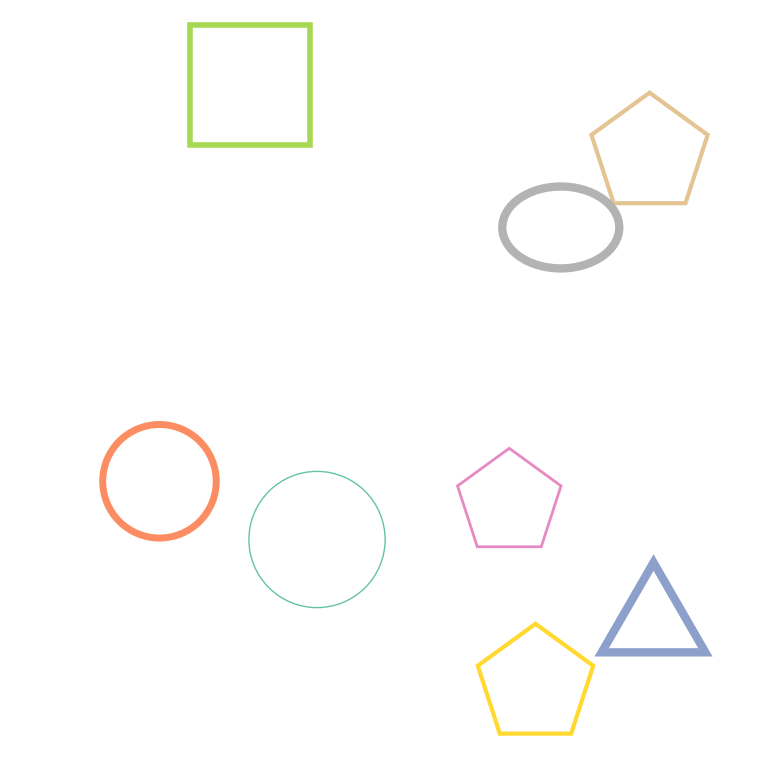[{"shape": "circle", "thickness": 0.5, "radius": 0.44, "center": [0.412, 0.299]}, {"shape": "circle", "thickness": 2.5, "radius": 0.37, "center": [0.207, 0.375]}, {"shape": "triangle", "thickness": 3, "radius": 0.39, "center": [0.849, 0.192]}, {"shape": "pentagon", "thickness": 1, "radius": 0.35, "center": [0.661, 0.347]}, {"shape": "square", "thickness": 2, "radius": 0.39, "center": [0.325, 0.889]}, {"shape": "pentagon", "thickness": 1.5, "radius": 0.39, "center": [0.695, 0.111]}, {"shape": "pentagon", "thickness": 1.5, "radius": 0.4, "center": [0.844, 0.8]}, {"shape": "oval", "thickness": 3, "radius": 0.38, "center": [0.728, 0.705]}]